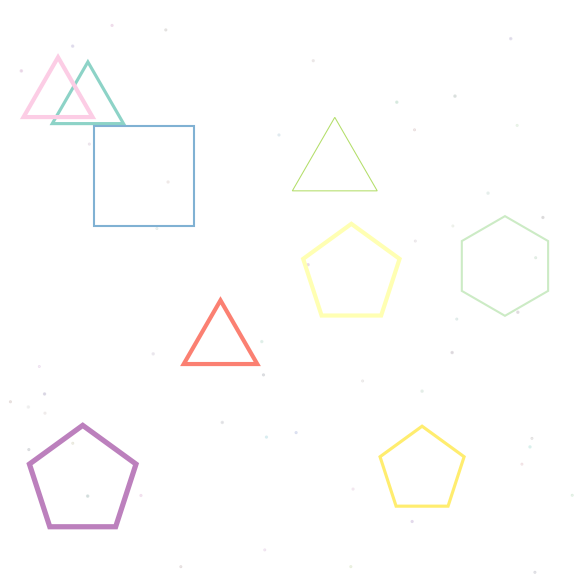[{"shape": "triangle", "thickness": 1.5, "radius": 0.36, "center": [0.152, 0.821]}, {"shape": "pentagon", "thickness": 2, "radius": 0.44, "center": [0.608, 0.524]}, {"shape": "triangle", "thickness": 2, "radius": 0.37, "center": [0.382, 0.406]}, {"shape": "square", "thickness": 1, "radius": 0.43, "center": [0.25, 0.694]}, {"shape": "triangle", "thickness": 0.5, "radius": 0.42, "center": [0.58, 0.711]}, {"shape": "triangle", "thickness": 2, "radius": 0.35, "center": [0.101, 0.831]}, {"shape": "pentagon", "thickness": 2.5, "radius": 0.49, "center": [0.143, 0.166]}, {"shape": "hexagon", "thickness": 1, "radius": 0.43, "center": [0.874, 0.539]}, {"shape": "pentagon", "thickness": 1.5, "radius": 0.38, "center": [0.731, 0.185]}]